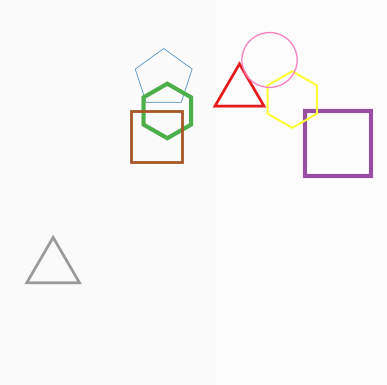[{"shape": "triangle", "thickness": 2, "radius": 0.37, "center": [0.618, 0.761]}, {"shape": "pentagon", "thickness": 0.5, "radius": 0.39, "center": [0.422, 0.797]}, {"shape": "hexagon", "thickness": 3, "radius": 0.35, "center": [0.432, 0.712]}, {"shape": "square", "thickness": 3, "radius": 0.42, "center": [0.872, 0.628]}, {"shape": "hexagon", "thickness": 1.5, "radius": 0.37, "center": [0.754, 0.741]}, {"shape": "square", "thickness": 2, "radius": 0.33, "center": [0.403, 0.646]}, {"shape": "circle", "thickness": 1, "radius": 0.36, "center": [0.696, 0.844]}, {"shape": "triangle", "thickness": 2, "radius": 0.39, "center": [0.137, 0.305]}]